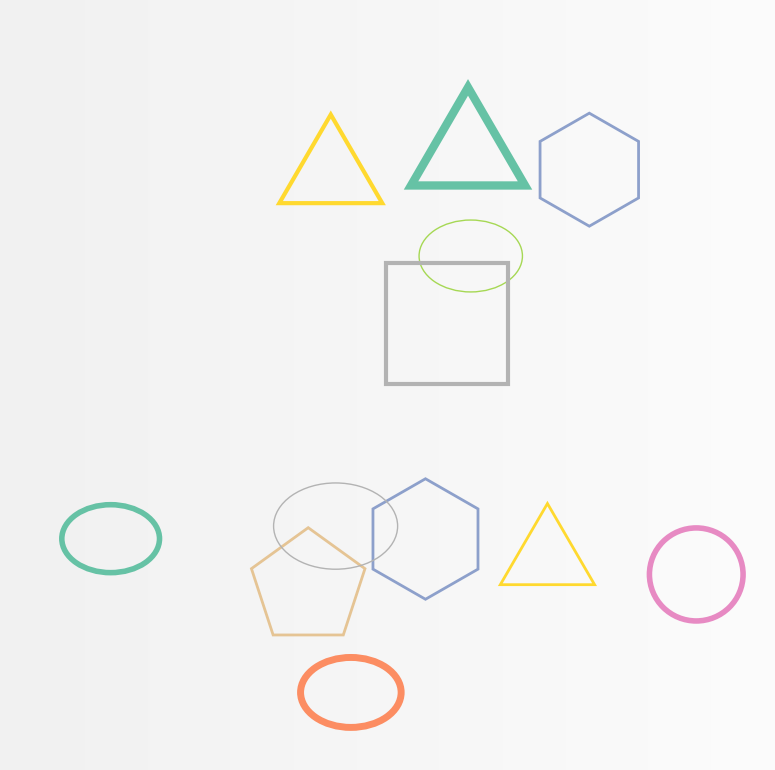[{"shape": "triangle", "thickness": 3, "radius": 0.42, "center": [0.604, 0.802]}, {"shape": "oval", "thickness": 2, "radius": 0.32, "center": [0.143, 0.3]}, {"shape": "oval", "thickness": 2.5, "radius": 0.32, "center": [0.453, 0.101]}, {"shape": "hexagon", "thickness": 1, "radius": 0.39, "center": [0.549, 0.3]}, {"shape": "hexagon", "thickness": 1, "radius": 0.37, "center": [0.76, 0.78]}, {"shape": "circle", "thickness": 2, "radius": 0.3, "center": [0.898, 0.254]}, {"shape": "oval", "thickness": 0.5, "radius": 0.33, "center": [0.607, 0.668]}, {"shape": "triangle", "thickness": 1, "radius": 0.35, "center": [0.706, 0.276]}, {"shape": "triangle", "thickness": 1.5, "radius": 0.38, "center": [0.427, 0.775]}, {"shape": "pentagon", "thickness": 1, "radius": 0.39, "center": [0.398, 0.238]}, {"shape": "square", "thickness": 1.5, "radius": 0.4, "center": [0.577, 0.58]}, {"shape": "oval", "thickness": 0.5, "radius": 0.4, "center": [0.433, 0.317]}]